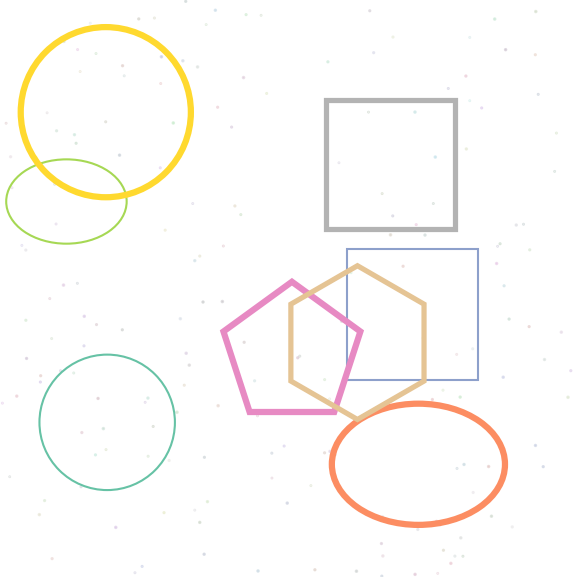[{"shape": "circle", "thickness": 1, "radius": 0.59, "center": [0.186, 0.268]}, {"shape": "oval", "thickness": 3, "radius": 0.75, "center": [0.725, 0.195]}, {"shape": "square", "thickness": 1, "radius": 0.57, "center": [0.714, 0.455]}, {"shape": "pentagon", "thickness": 3, "radius": 0.62, "center": [0.506, 0.387]}, {"shape": "oval", "thickness": 1, "radius": 0.52, "center": [0.115, 0.65]}, {"shape": "circle", "thickness": 3, "radius": 0.74, "center": [0.183, 0.805]}, {"shape": "hexagon", "thickness": 2.5, "radius": 0.67, "center": [0.619, 0.406]}, {"shape": "square", "thickness": 2.5, "radius": 0.56, "center": [0.676, 0.714]}]